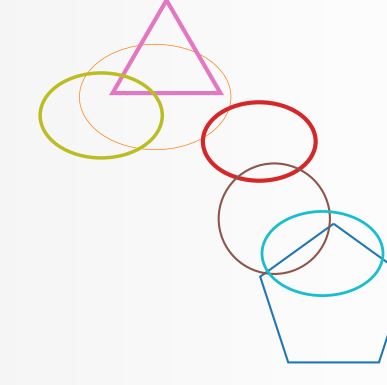[{"shape": "pentagon", "thickness": 1.5, "radius": 1.0, "center": [0.861, 0.22]}, {"shape": "oval", "thickness": 0.5, "radius": 0.98, "center": [0.4, 0.748]}, {"shape": "oval", "thickness": 3, "radius": 0.73, "center": [0.669, 0.632]}, {"shape": "circle", "thickness": 1.5, "radius": 0.72, "center": [0.708, 0.432]}, {"shape": "triangle", "thickness": 3, "radius": 0.8, "center": [0.43, 0.839]}, {"shape": "oval", "thickness": 2.5, "radius": 0.79, "center": [0.261, 0.7]}, {"shape": "oval", "thickness": 2, "radius": 0.78, "center": [0.832, 0.341]}]